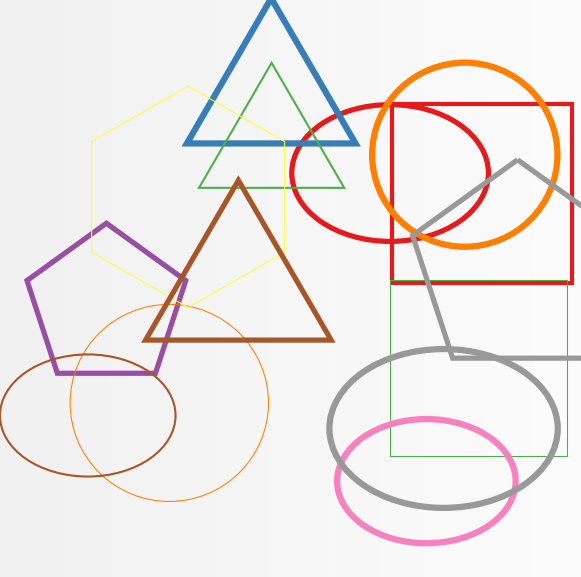[{"shape": "square", "thickness": 2, "radius": 0.77, "center": [0.83, 0.665]}, {"shape": "oval", "thickness": 2.5, "radius": 0.85, "center": [0.671, 0.7]}, {"shape": "triangle", "thickness": 3, "radius": 0.84, "center": [0.467, 0.834]}, {"shape": "square", "thickness": 0.5, "radius": 0.76, "center": [0.823, 0.362]}, {"shape": "triangle", "thickness": 1, "radius": 0.72, "center": [0.467, 0.746]}, {"shape": "pentagon", "thickness": 2.5, "radius": 0.72, "center": [0.183, 0.469]}, {"shape": "circle", "thickness": 3, "radius": 0.8, "center": [0.8, 0.731]}, {"shape": "circle", "thickness": 0.5, "radius": 0.85, "center": [0.291, 0.301]}, {"shape": "hexagon", "thickness": 0.5, "radius": 0.96, "center": [0.324, 0.658]}, {"shape": "triangle", "thickness": 2.5, "radius": 0.92, "center": [0.41, 0.502]}, {"shape": "oval", "thickness": 1, "radius": 0.76, "center": [0.151, 0.28]}, {"shape": "oval", "thickness": 3, "radius": 0.77, "center": [0.734, 0.166]}, {"shape": "pentagon", "thickness": 2.5, "radius": 0.95, "center": [0.89, 0.533]}, {"shape": "oval", "thickness": 3, "radius": 0.98, "center": [0.763, 0.257]}]